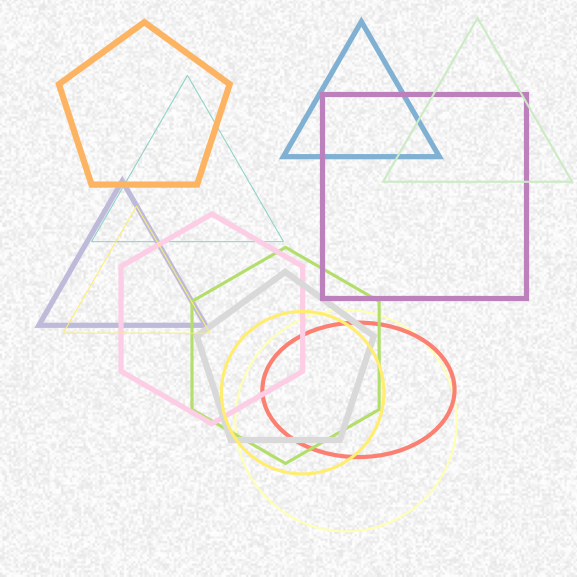[{"shape": "triangle", "thickness": 0.5, "radius": 0.96, "center": [0.325, 0.677]}, {"shape": "circle", "thickness": 1, "radius": 0.96, "center": [0.599, 0.271]}, {"shape": "triangle", "thickness": 2.5, "radius": 0.83, "center": [0.212, 0.519]}, {"shape": "oval", "thickness": 2, "radius": 0.83, "center": [0.621, 0.324]}, {"shape": "triangle", "thickness": 2.5, "radius": 0.78, "center": [0.626, 0.806]}, {"shape": "pentagon", "thickness": 3, "radius": 0.78, "center": [0.25, 0.805]}, {"shape": "hexagon", "thickness": 1.5, "radius": 0.94, "center": [0.494, 0.384]}, {"shape": "hexagon", "thickness": 2.5, "radius": 0.91, "center": [0.367, 0.447]}, {"shape": "pentagon", "thickness": 3, "radius": 0.8, "center": [0.494, 0.367]}, {"shape": "square", "thickness": 2.5, "radius": 0.88, "center": [0.734, 0.66]}, {"shape": "triangle", "thickness": 1, "radius": 0.95, "center": [0.827, 0.779]}, {"shape": "triangle", "thickness": 0.5, "radius": 0.73, "center": [0.236, 0.496]}, {"shape": "circle", "thickness": 1.5, "radius": 0.7, "center": [0.524, 0.319]}]